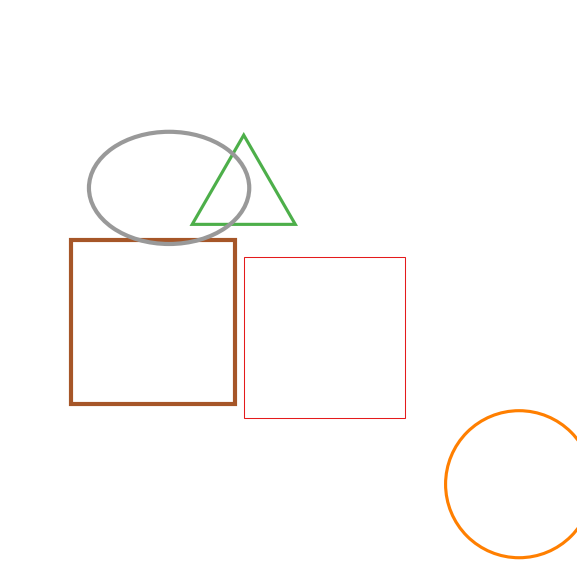[{"shape": "square", "thickness": 0.5, "radius": 0.7, "center": [0.562, 0.415]}, {"shape": "triangle", "thickness": 1.5, "radius": 0.52, "center": [0.422, 0.662]}, {"shape": "circle", "thickness": 1.5, "radius": 0.64, "center": [0.899, 0.161]}, {"shape": "square", "thickness": 2, "radius": 0.71, "center": [0.264, 0.442]}, {"shape": "oval", "thickness": 2, "radius": 0.69, "center": [0.293, 0.674]}]